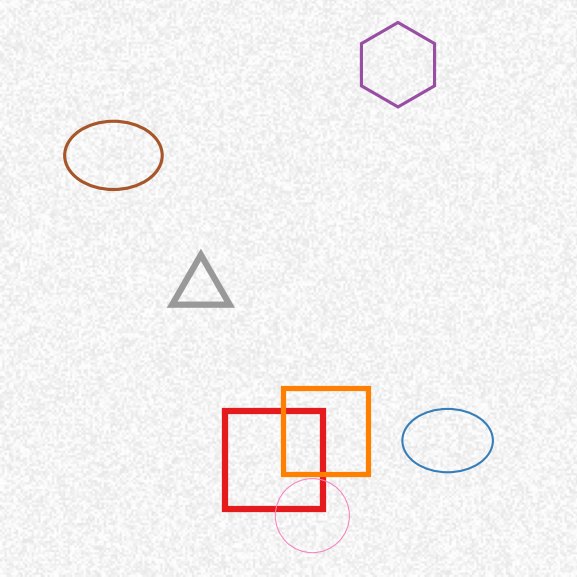[{"shape": "square", "thickness": 3, "radius": 0.42, "center": [0.475, 0.202]}, {"shape": "oval", "thickness": 1, "radius": 0.39, "center": [0.775, 0.236]}, {"shape": "hexagon", "thickness": 1.5, "radius": 0.37, "center": [0.689, 0.887]}, {"shape": "square", "thickness": 2.5, "radius": 0.37, "center": [0.563, 0.253]}, {"shape": "oval", "thickness": 1.5, "radius": 0.42, "center": [0.196, 0.73]}, {"shape": "circle", "thickness": 0.5, "radius": 0.32, "center": [0.541, 0.106]}, {"shape": "triangle", "thickness": 3, "radius": 0.29, "center": [0.348, 0.5]}]